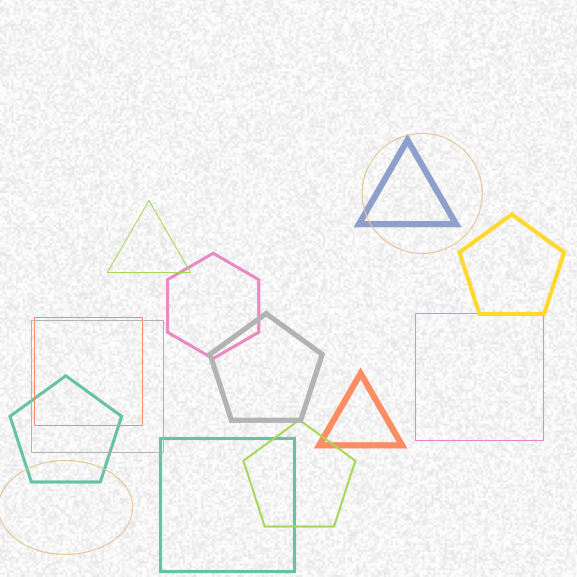[{"shape": "square", "thickness": 1.5, "radius": 0.58, "center": [0.393, 0.125]}, {"shape": "pentagon", "thickness": 1.5, "radius": 0.51, "center": [0.114, 0.247]}, {"shape": "triangle", "thickness": 3, "radius": 0.41, "center": [0.624, 0.27]}, {"shape": "square", "thickness": 0.5, "radius": 0.47, "center": [0.152, 0.357]}, {"shape": "triangle", "thickness": 3, "radius": 0.49, "center": [0.706, 0.66]}, {"shape": "hexagon", "thickness": 1.5, "radius": 0.46, "center": [0.369, 0.469]}, {"shape": "square", "thickness": 0.5, "radius": 0.55, "center": [0.83, 0.347]}, {"shape": "triangle", "thickness": 0.5, "radius": 0.42, "center": [0.258, 0.569]}, {"shape": "pentagon", "thickness": 1, "radius": 0.51, "center": [0.518, 0.17]}, {"shape": "pentagon", "thickness": 2, "radius": 0.48, "center": [0.886, 0.533]}, {"shape": "circle", "thickness": 0.5, "radius": 0.52, "center": [0.731, 0.664]}, {"shape": "oval", "thickness": 0.5, "radius": 0.58, "center": [0.113, 0.12]}, {"shape": "square", "thickness": 0.5, "radius": 0.57, "center": [0.168, 0.331]}, {"shape": "pentagon", "thickness": 2.5, "radius": 0.51, "center": [0.461, 0.354]}]